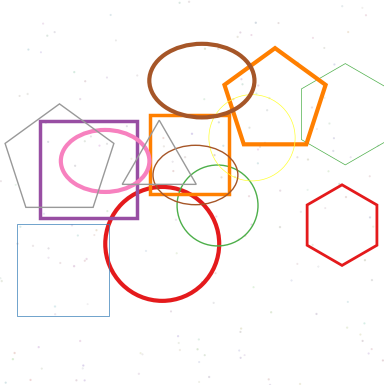[{"shape": "circle", "thickness": 3, "radius": 0.74, "center": [0.421, 0.367]}, {"shape": "hexagon", "thickness": 2, "radius": 0.52, "center": [0.888, 0.415]}, {"shape": "square", "thickness": 0.5, "radius": 0.59, "center": [0.163, 0.299]}, {"shape": "circle", "thickness": 1, "radius": 0.53, "center": [0.565, 0.466]}, {"shape": "hexagon", "thickness": 0.5, "radius": 0.66, "center": [0.897, 0.703]}, {"shape": "square", "thickness": 2.5, "radius": 0.63, "center": [0.23, 0.56]}, {"shape": "square", "thickness": 2.5, "radius": 0.51, "center": [0.492, 0.6]}, {"shape": "pentagon", "thickness": 3, "radius": 0.69, "center": [0.714, 0.737]}, {"shape": "circle", "thickness": 0.5, "radius": 0.56, "center": [0.655, 0.642]}, {"shape": "oval", "thickness": 3, "radius": 0.68, "center": [0.524, 0.791]}, {"shape": "oval", "thickness": 1, "radius": 0.55, "center": [0.508, 0.545]}, {"shape": "oval", "thickness": 3, "radius": 0.58, "center": [0.273, 0.582]}, {"shape": "pentagon", "thickness": 1, "radius": 0.74, "center": [0.155, 0.582]}, {"shape": "triangle", "thickness": 1, "radius": 0.56, "center": [0.414, 0.577]}]